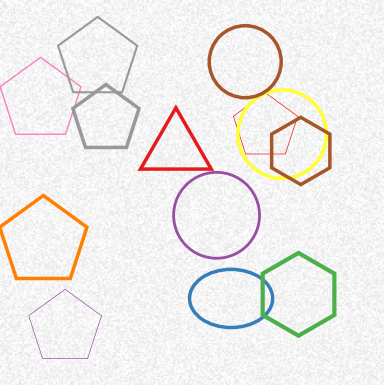[{"shape": "pentagon", "thickness": 0.5, "radius": 0.44, "center": [0.69, 0.671]}, {"shape": "triangle", "thickness": 2.5, "radius": 0.53, "center": [0.457, 0.614]}, {"shape": "oval", "thickness": 2.5, "radius": 0.54, "center": [0.6, 0.225]}, {"shape": "hexagon", "thickness": 3, "radius": 0.54, "center": [0.775, 0.236]}, {"shape": "circle", "thickness": 2, "radius": 0.56, "center": [0.563, 0.441]}, {"shape": "pentagon", "thickness": 0.5, "radius": 0.5, "center": [0.169, 0.149]}, {"shape": "pentagon", "thickness": 2.5, "radius": 0.6, "center": [0.113, 0.373]}, {"shape": "circle", "thickness": 2.5, "radius": 0.57, "center": [0.733, 0.652]}, {"shape": "circle", "thickness": 2.5, "radius": 0.47, "center": [0.637, 0.84]}, {"shape": "hexagon", "thickness": 2.5, "radius": 0.44, "center": [0.781, 0.608]}, {"shape": "pentagon", "thickness": 1, "radius": 0.55, "center": [0.105, 0.741]}, {"shape": "pentagon", "thickness": 1.5, "radius": 0.54, "center": [0.254, 0.848]}, {"shape": "pentagon", "thickness": 2.5, "radius": 0.45, "center": [0.275, 0.69]}]